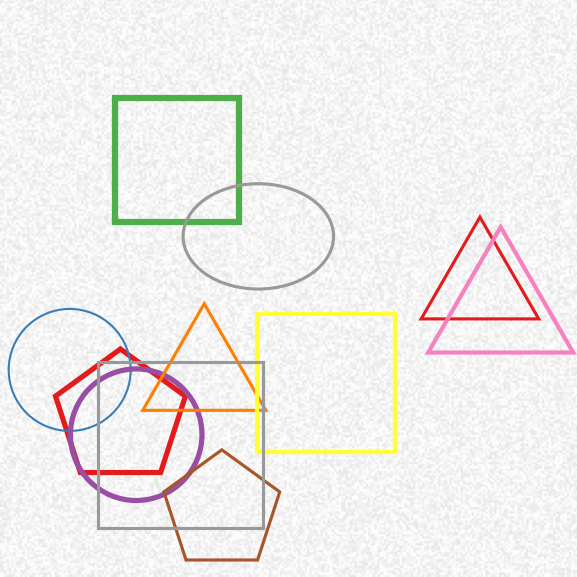[{"shape": "triangle", "thickness": 1.5, "radius": 0.59, "center": [0.831, 0.506]}, {"shape": "pentagon", "thickness": 2.5, "radius": 0.59, "center": [0.209, 0.277]}, {"shape": "circle", "thickness": 1, "radius": 0.53, "center": [0.121, 0.359]}, {"shape": "square", "thickness": 3, "radius": 0.54, "center": [0.306, 0.722]}, {"shape": "circle", "thickness": 2.5, "radius": 0.57, "center": [0.236, 0.246]}, {"shape": "triangle", "thickness": 1.5, "radius": 0.61, "center": [0.354, 0.35]}, {"shape": "square", "thickness": 2, "radius": 0.6, "center": [0.564, 0.336]}, {"shape": "pentagon", "thickness": 1.5, "radius": 0.53, "center": [0.384, 0.115]}, {"shape": "triangle", "thickness": 2, "radius": 0.72, "center": [0.867, 0.461]}, {"shape": "oval", "thickness": 1.5, "radius": 0.65, "center": [0.447, 0.59]}, {"shape": "square", "thickness": 1.5, "radius": 0.72, "center": [0.312, 0.228]}]